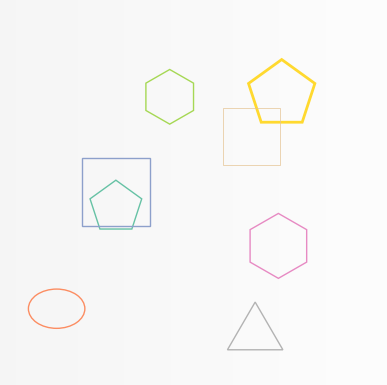[{"shape": "pentagon", "thickness": 1, "radius": 0.35, "center": [0.299, 0.462]}, {"shape": "oval", "thickness": 1, "radius": 0.36, "center": [0.146, 0.198]}, {"shape": "square", "thickness": 1, "radius": 0.44, "center": [0.299, 0.501]}, {"shape": "hexagon", "thickness": 1, "radius": 0.42, "center": [0.718, 0.361]}, {"shape": "hexagon", "thickness": 1, "radius": 0.35, "center": [0.438, 0.749]}, {"shape": "pentagon", "thickness": 2, "radius": 0.45, "center": [0.727, 0.755]}, {"shape": "square", "thickness": 0.5, "radius": 0.37, "center": [0.649, 0.646]}, {"shape": "triangle", "thickness": 1, "radius": 0.41, "center": [0.658, 0.133]}]